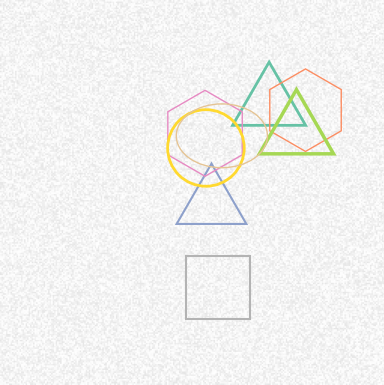[{"shape": "triangle", "thickness": 2, "radius": 0.55, "center": [0.699, 0.729]}, {"shape": "hexagon", "thickness": 1, "radius": 0.54, "center": [0.794, 0.714]}, {"shape": "triangle", "thickness": 1.5, "radius": 0.52, "center": [0.549, 0.471]}, {"shape": "hexagon", "thickness": 1, "radius": 0.56, "center": [0.533, 0.654]}, {"shape": "triangle", "thickness": 2.5, "radius": 0.56, "center": [0.77, 0.656]}, {"shape": "circle", "thickness": 2, "radius": 0.5, "center": [0.535, 0.616]}, {"shape": "oval", "thickness": 1, "radius": 0.59, "center": [0.576, 0.647]}, {"shape": "square", "thickness": 1.5, "radius": 0.41, "center": [0.566, 0.253]}]